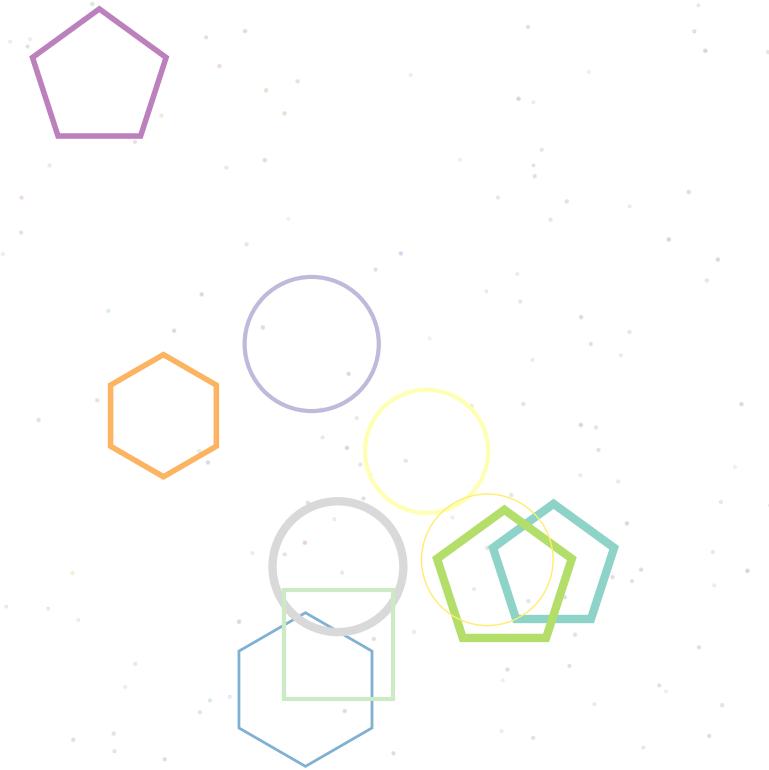[{"shape": "pentagon", "thickness": 3, "radius": 0.41, "center": [0.719, 0.263]}, {"shape": "circle", "thickness": 1.5, "radius": 0.4, "center": [0.554, 0.414]}, {"shape": "circle", "thickness": 1.5, "radius": 0.44, "center": [0.405, 0.553]}, {"shape": "hexagon", "thickness": 1, "radius": 0.5, "center": [0.397, 0.104]}, {"shape": "hexagon", "thickness": 2, "radius": 0.4, "center": [0.212, 0.46]}, {"shape": "pentagon", "thickness": 3, "radius": 0.46, "center": [0.655, 0.246]}, {"shape": "circle", "thickness": 3, "radius": 0.42, "center": [0.439, 0.264]}, {"shape": "pentagon", "thickness": 2, "radius": 0.46, "center": [0.129, 0.897]}, {"shape": "square", "thickness": 1.5, "radius": 0.35, "center": [0.44, 0.163]}, {"shape": "circle", "thickness": 0.5, "radius": 0.43, "center": [0.633, 0.273]}]